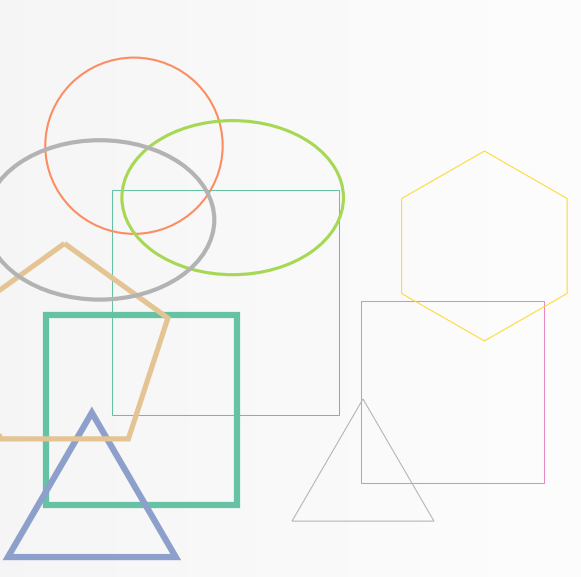[{"shape": "square", "thickness": 3, "radius": 0.82, "center": [0.244, 0.289]}, {"shape": "square", "thickness": 0.5, "radius": 0.97, "center": [0.388, 0.475]}, {"shape": "circle", "thickness": 1, "radius": 0.76, "center": [0.23, 0.747]}, {"shape": "triangle", "thickness": 3, "radius": 0.83, "center": [0.158, 0.118]}, {"shape": "square", "thickness": 0.5, "radius": 0.79, "center": [0.779, 0.32]}, {"shape": "oval", "thickness": 1.5, "radius": 0.95, "center": [0.4, 0.657]}, {"shape": "hexagon", "thickness": 0.5, "radius": 0.82, "center": [0.833, 0.573]}, {"shape": "pentagon", "thickness": 2.5, "radius": 0.94, "center": [0.111, 0.391]}, {"shape": "triangle", "thickness": 0.5, "radius": 0.71, "center": [0.625, 0.167]}, {"shape": "oval", "thickness": 2, "radius": 0.99, "center": [0.172, 0.618]}]